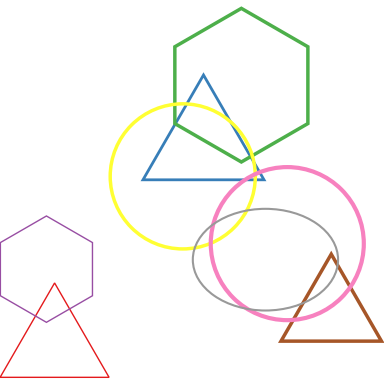[{"shape": "triangle", "thickness": 1, "radius": 0.82, "center": [0.142, 0.102]}, {"shape": "triangle", "thickness": 2, "radius": 0.91, "center": [0.529, 0.624]}, {"shape": "hexagon", "thickness": 2.5, "radius": 1.0, "center": [0.627, 0.779]}, {"shape": "hexagon", "thickness": 1, "radius": 0.69, "center": [0.121, 0.301]}, {"shape": "circle", "thickness": 2.5, "radius": 0.94, "center": [0.475, 0.542]}, {"shape": "triangle", "thickness": 2.5, "radius": 0.75, "center": [0.86, 0.189]}, {"shape": "circle", "thickness": 3, "radius": 0.99, "center": [0.746, 0.367]}, {"shape": "oval", "thickness": 1.5, "radius": 0.94, "center": [0.689, 0.326]}]